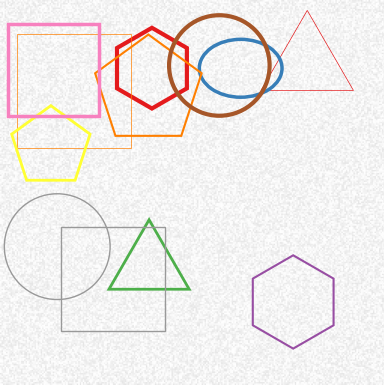[{"shape": "triangle", "thickness": 0.5, "radius": 0.69, "center": [0.798, 0.834]}, {"shape": "hexagon", "thickness": 3, "radius": 0.52, "center": [0.395, 0.823]}, {"shape": "oval", "thickness": 2.5, "radius": 0.54, "center": [0.625, 0.823]}, {"shape": "triangle", "thickness": 2, "radius": 0.6, "center": [0.387, 0.309]}, {"shape": "hexagon", "thickness": 1.5, "radius": 0.61, "center": [0.762, 0.216]}, {"shape": "square", "thickness": 0.5, "radius": 0.74, "center": [0.193, 0.763]}, {"shape": "pentagon", "thickness": 1.5, "radius": 0.73, "center": [0.385, 0.765]}, {"shape": "pentagon", "thickness": 2, "radius": 0.54, "center": [0.132, 0.618]}, {"shape": "circle", "thickness": 3, "radius": 0.65, "center": [0.57, 0.83]}, {"shape": "square", "thickness": 2.5, "radius": 0.59, "center": [0.139, 0.819]}, {"shape": "circle", "thickness": 1, "radius": 0.69, "center": [0.149, 0.359]}, {"shape": "square", "thickness": 1, "radius": 0.68, "center": [0.294, 0.274]}]